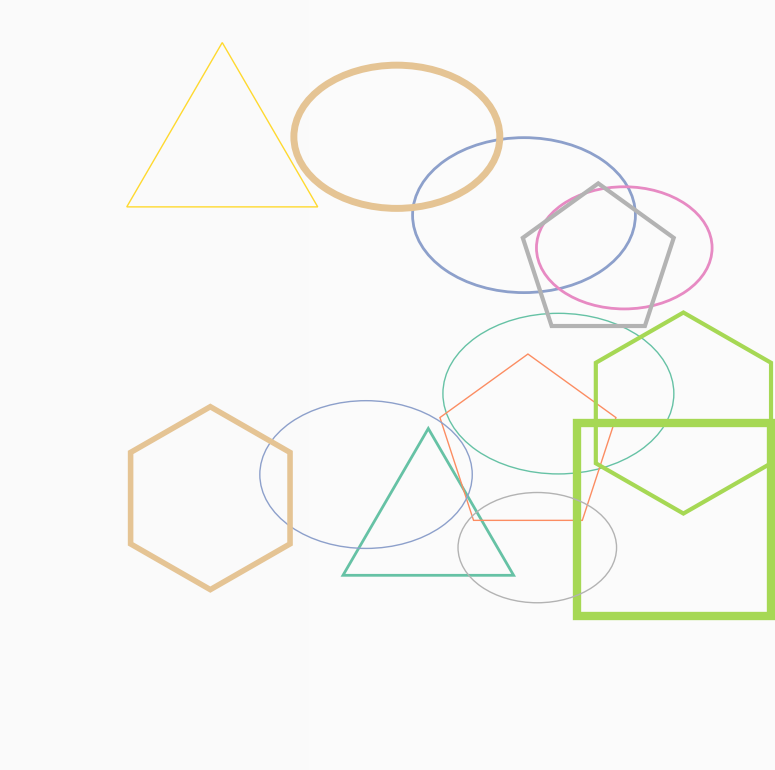[{"shape": "oval", "thickness": 0.5, "radius": 0.74, "center": [0.72, 0.489]}, {"shape": "triangle", "thickness": 1, "radius": 0.64, "center": [0.553, 0.316]}, {"shape": "pentagon", "thickness": 0.5, "radius": 0.6, "center": [0.681, 0.421]}, {"shape": "oval", "thickness": 0.5, "radius": 0.69, "center": [0.472, 0.384]}, {"shape": "oval", "thickness": 1, "radius": 0.72, "center": [0.676, 0.721]}, {"shape": "oval", "thickness": 1, "radius": 0.57, "center": [0.806, 0.678]}, {"shape": "hexagon", "thickness": 1.5, "radius": 0.65, "center": [0.882, 0.464]}, {"shape": "square", "thickness": 3, "radius": 0.63, "center": [0.87, 0.325]}, {"shape": "triangle", "thickness": 0.5, "radius": 0.71, "center": [0.287, 0.802]}, {"shape": "hexagon", "thickness": 2, "radius": 0.59, "center": [0.271, 0.353]}, {"shape": "oval", "thickness": 2.5, "radius": 0.66, "center": [0.512, 0.822]}, {"shape": "oval", "thickness": 0.5, "radius": 0.51, "center": [0.693, 0.289]}, {"shape": "pentagon", "thickness": 1.5, "radius": 0.51, "center": [0.772, 0.659]}]